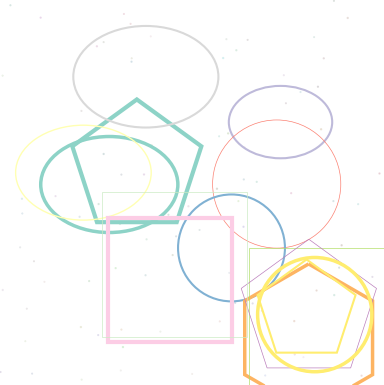[{"shape": "pentagon", "thickness": 3, "radius": 0.88, "center": [0.355, 0.565]}, {"shape": "oval", "thickness": 2.5, "radius": 0.89, "center": [0.284, 0.521]}, {"shape": "oval", "thickness": 1, "radius": 0.88, "center": [0.217, 0.552]}, {"shape": "oval", "thickness": 1.5, "radius": 0.67, "center": [0.729, 0.683]}, {"shape": "circle", "thickness": 0.5, "radius": 0.83, "center": [0.719, 0.522]}, {"shape": "circle", "thickness": 1.5, "radius": 0.69, "center": [0.601, 0.356]}, {"shape": "hexagon", "thickness": 2.5, "radius": 0.96, "center": [0.802, 0.123]}, {"shape": "square", "thickness": 0.5, "radius": 0.89, "center": [0.824, 0.179]}, {"shape": "square", "thickness": 3, "radius": 0.8, "center": [0.443, 0.274]}, {"shape": "oval", "thickness": 1.5, "radius": 0.94, "center": [0.379, 0.801]}, {"shape": "pentagon", "thickness": 0.5, "radius": 0.92, "center": [0.802, 0.194]}, {"shape": "square", "thickness": 0.5, "radius": 0.94, "center": [0.452, 0.313]}, {"shape": "pentagon", "thickness": 1.5, "radius": 0.67, "center": [0.796, 0.192]}, {"shape": "circle", "thickness": 2.5, "radius": 0.74, "center": [0.818, 0.183]}]